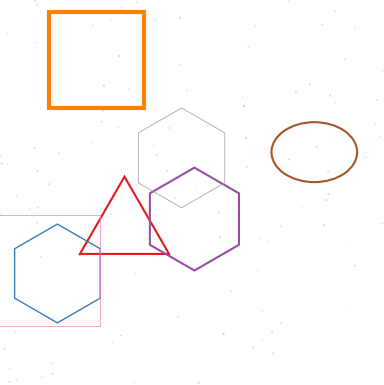[{"shape": "triangle", "thickness": 1.5, "radius": 0.67, "center": [0.323, 0.407]}, {"shape": "hexagon", "thickness": 1, "radius": 0.64, "center": [0.149, 0.29]}, {"shape": "hexagon", "thickness": 1.5, "radius": 0.67, "center": [0.505, 0.431]}, {"shape": "square", "thickness": 3, "radius": 0.62, "center": [0.25, 0.844]}, {"shape": "oval", "thickness": 1.5, "radius": 0.56, "center": [0.816, 0.605]}, {"shape": "square", "thickness": 0.5, "radius": 0.72, "center": [0.114, 0.297]}, {"shape": "hexagon", "thickness": 0.5, "radius": 0.65, "center": [0.472, 0.59]}]